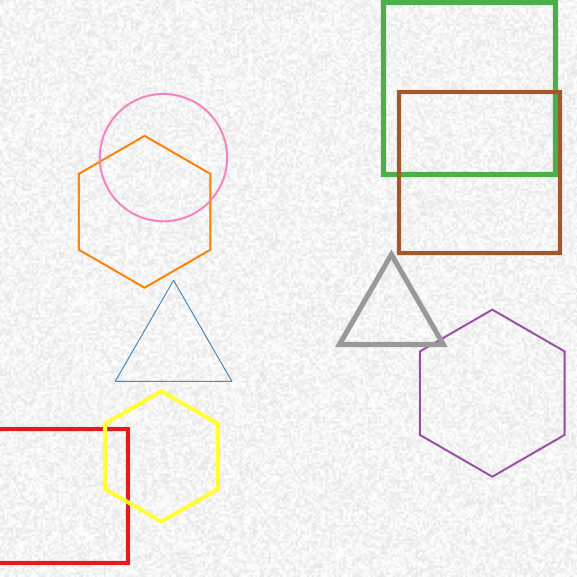[{"shape": "square", "thickness": 2, "radius": 0.58, "center": [0.107, 0.14]}, {"shape": "triangle", "thickness": 0.5, "radius": 0.58, "center": [0.301, 0.397]}, {"shape": "square", "thickness": 2.5, "radius": 0.74, "center": [0.812, 0.846]}, {"shape": "hexagon", "thickness": 1, "radius": 0.72, "center": [0.852, 0.318]}, {"shape": "hexagon", "thickness": 1, "radius": 0.66, "center": [0.25, 0.632]}, {"shape": "hexagon", "thickness": 2, "radius": 0.56, "center": [0.28, 0.209]}, {"shape": "square", "thickness": 2, "radius": 0.7, "center": [0.831, 0.701]}, {"shape": "circle", "thickness": 1, "radius": 0.55, "center": [0.283, 0.726]}, {"shape": "triangle", "thickness": 2.5, "radius": 0.52, "center": [0.678, 0.455]}]